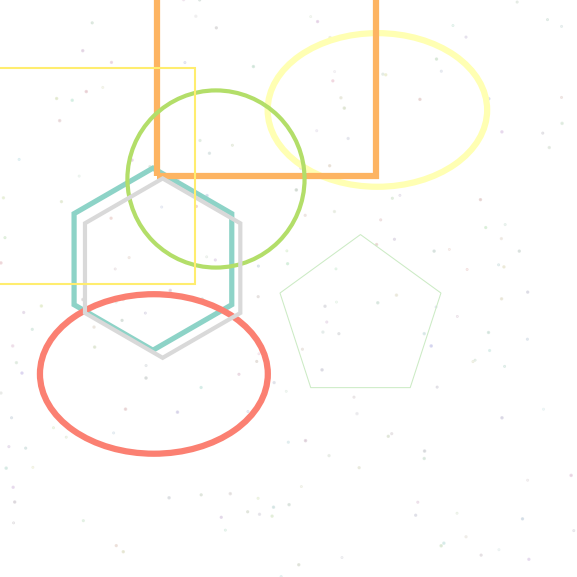[{"shape": "hexagon", "thickness": 2.5, "radius": 0.79, "center": [0.265, 0.55]}, {"shape": "oval", "thickness": 3, "radius": 0.95, "center": [0.654, 0.809]}, {"shape": "oval", "thickness": 3, "radius": 0.99, "center": [0.266, 0.352]}, {"shape": "square", "thickness": 3, "radius": 0.95, "center": [0.462, 0.884]}, {"shape": "circle", "thickness": 2, "radius": 0.77, "center": [0.374, 0.689]}, {"shape": "hexagon", "thickness": 2, "radius": 0.78, "center": [0.282, 0.535]}, {"shape": "pentagon", "thickness": 0.5, "radius": 0.73, "center": [0.624, 0.446]}, {"shape": "square", "thickness": 1, "radius": 0.93, "center": [0.152, 0.694]}]